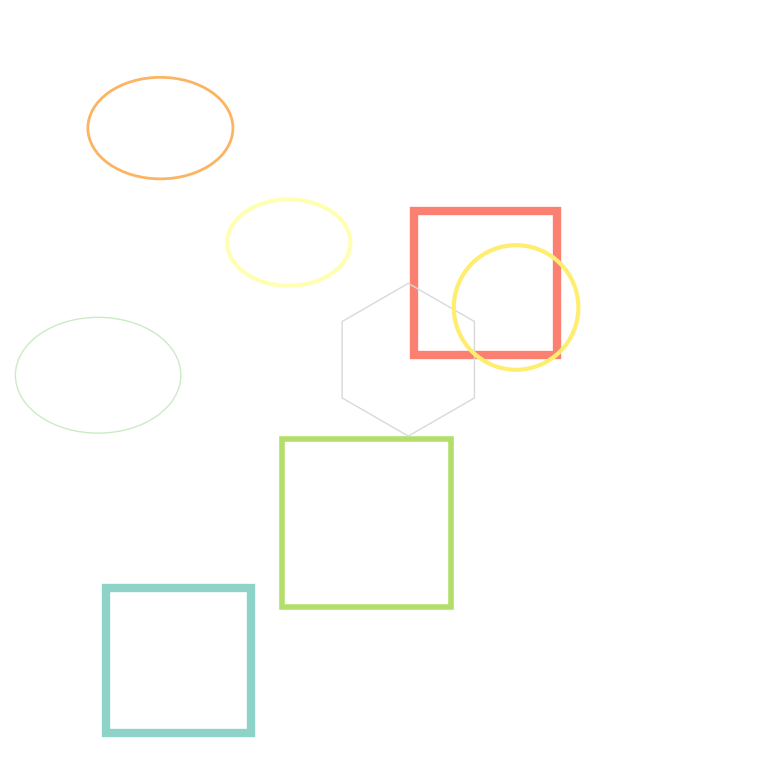[{"shape": "square", "thickness": 3, "radius": 0.47, "center": [0.232, 0.142]}, {"shape": "oval", "thickness": 1.5, "radius": 0.4, "center": [0.375, 0.685]}, {"shape": "square", "thickness": 3, "radius": 0.47, "center": [0.631, 0.633]}, {"shape": "oval", "thickness": 1, "radius": 0.47, "center": [0.208, 0.834]}, {"shape": "square", "thickness": 2, "radius": 0.55, "center": [0.476, 0.321]}, {"shape": "hexagon", "thickness": 0.5, "radius": 0.5, "center": [0.53, 0.533]}, {"shape": "oval", "thickness": 0.5, "radius": 0.54, "center": [0.127, 0.513]}, {"shape": "circle", "thickness": 1.5, "radius": 0.4, "center": [0.67, 0.601]}]